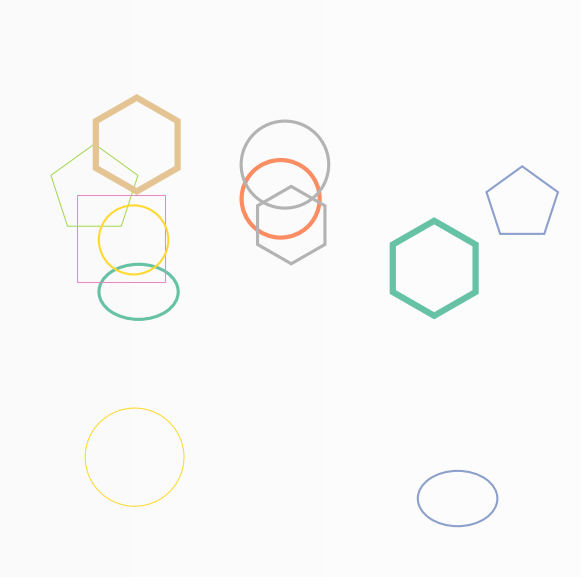[{"shape": "oval", "thickness": 1.5, "radius": 0.34, "center": [0.238, 0.494]}, {"shape": "hexagon", "thickness": 3, "radius": 0.41, "center": [0.747, 0.535]}, {"shape": "circle", "thickness": 2, "radius": 0.34, "center": [0.483, 0.655]}, {"shape": "oval", "thickness": 1, "radius": 0.34, "center": [0.787, 0.136]}, {"shape": "pentagon", "thickness": 1, "radius": 0.32, "center": [0.898, 0.646]}, {"shape": "square", "thickness": 0.5, "radius": 0.38, "center": [0.208, 0.586]}, {"shape": "pentagon", "thickness": 0.5, "radius": 0.39, "center": [0.162, 0.671]}, {"shape": "circle", "thickness": 0.5, "radius": 0.42, "center": [0.232, 0.208]}, {"shape": "circle", "thickness": 1, "radius": 0.3, "center": [0.23, 0.584]}, {"shape": "hexagon", "thickness": 3, "radius": 0.41, "center": [0.235, 0.749]}, {"shape": "circle", "thickness": 1.5, "radius": 0.38, "center": [0.49, 0.714]}, {"shape": "hexagon", "thickness": 1.5, "radius": 0.33, "center": [0.501, 0.609]}]